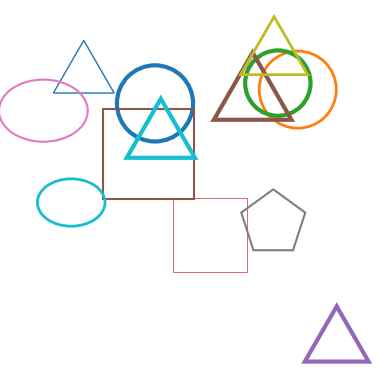[{"shape": "circle", "thickness": 3, "radius": 0.49, "center": [0.403, 0.731]}, {"shape": "triangle", "thickness": 1, "radius": 0.46, "center": [0.218, 0.804]}, {"shape": "circle", "thickness": 2, "radius": 0.5, "center": [0.773, 0.767]}, {"shape": "circle", "thickness": 3, "radius": 0.42, "center": [0.722, 0.784]}, {"shape": "square", "thickness": 0.5, "radius": 0.48, "center": [0.544, 0.389]}, {"shape": "triangle", "thickness": 3, "radius": 0.48, "center": [0.875, 0.109]}, {"shape": "square", "thickness": 1.5, "radius": 0.59, "center": [0.385, 0.6]}, {"shape": "triangle", "thickness": 3, "radius": 0.58, "center": [0.656, 0.747]}, {"shape": "oval", "thickness": 1.5, "radius": 0.58, "center": [0.113, 0.713]}, {"shape": "pentagon", "thickness": 1.5, "radius": 0.44, "center": [0.71, 0.421]}, {"shape": "triangle", "thickness": 2, "radius": 0.5, "center": [0.712, 0.856]}, {"shape": "triangle", "thickness": 3, "radius": 0.51, "center": [0.418, 0.641]}, {"shape": "oval", "thickness": 2, "radius": 0.44, "center": [0.185, 0.474]}]